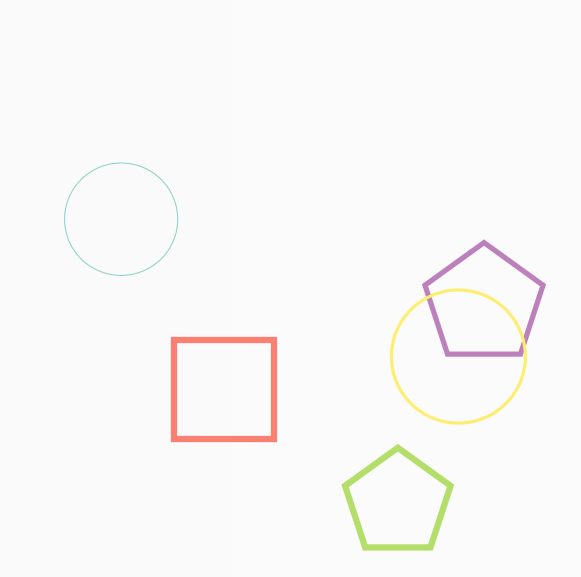[{"shape": "circle", "thickness": 0.5, "radius": 0.49, "center": [0.208, 0.62]}, {"shape": "square", "thickness": 3, "radius": 0.43, "center": [0.385, 0.325]}, {"shape": "pentagon", "thickness": 3, "radius": 0.48, "center": [0.684, 0.128]}, {"shape": "pentagon", "thickness": 2.5, "radius": 0.53, "center": [0.833, 0.472]}, {"shape": "circle", "thickness": 1.5, "radius": 0.58, "center": [0.789, 0.382]}]